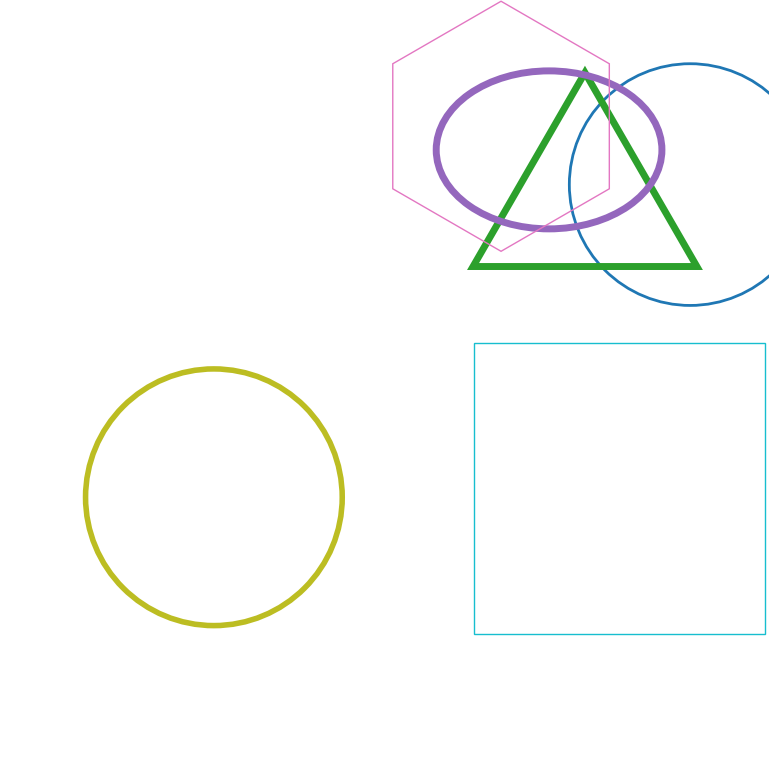[{"shape": "circle", "thickness": 1, "radius": 0.78, "center": [0.896, 0.76]}, {"shape": "triangle", "thickness": 2.5, "radius": 0.84, "center": [0.76, 0.738]}, {"shape": "oval", "thickness": 2.5, "radius": 0.73, "center": [0.713, 0.805]}, {"shape": "hexagon", "thickness": 0.5, "radius": 0.81, "center": [0.651, 0.836]}, {"shape": "circle", "thickness": 2, "radius": 0.83, "center": [0.278, 0.354]}, {"shape": "square", "thickness": 0.5, "radius": 0.94, "center": [0.804, 0.366]}]